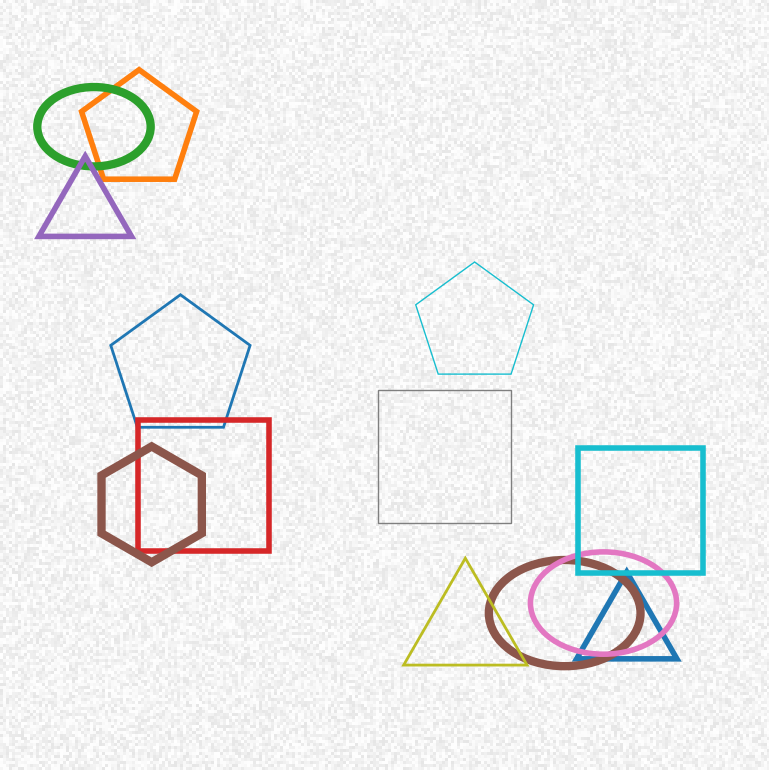[{"shape": "pentagon", "thickness": 1, "radius": 0.48, "center": [0.234, 0.522]}, {"shape": "triangle", "thickness": 2, "radius": 0.38, "center": [0.814, 0.182]}, {"shape": "pentagon", "thickness": 2, "radius": 0.39, "center": [0.181, 0.831]}, {"shape": "oval", "thickness": 3, "radius": 0.37, "center": [0.122, 0.835]}, {"shape": "square", "thickness": 2, "radius": 0.42, "center": [0.265, 0.369]}, {"shape": "triangle", "thickness": 2, "radius": 0.35, "center": [0.111, 0.728]}, {"shape": "oval", "thickness": 3, "radius": 0.49, "center": [0.733, 0.204]}, {"shape": "hexagon", "thickness": 3, "radius": 0.38, "center": [0.197, 0.345]}, {"shape": "oval", "thickness": 2, "radius": 0.47, "center": [0.784, 0.217]}, {"shape": "square", "thickness": 0.5, "radius": 0.43, "center": [0.577, 0.407]}, {"shape": "triangle", "thickness": 1, "radius": 0.46, "center": [0.604, 0.183]}, {"shape": "pentagon", "thickness": 0.5, "radius": 0.4, "center": [0.616, 0.579]}, {"shape": "square", "thickness": 2, "radius": 0.41, "center": [0.832, 0.337]}]